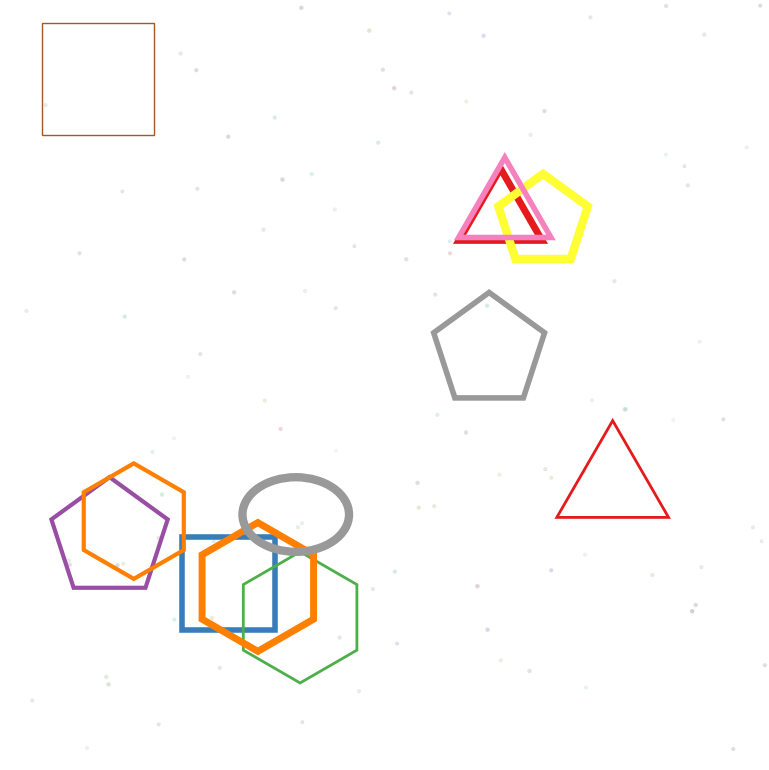[{"shape": "triangle", "thickness": 2.5, "radius": 0.31, "center": [0.65, 0.719]}, {"shape": "triangle", "thickness": 1, "radius": 0.42, "center": [0.796, 0.37]}, {"shape": "square", "thickness": 2, "radius": 0.3, "center": [0.297, 0.242]}, {"shape": "hexagon", "thickness": 1, "radius": 0.43, "center": [0.39, 0.198]}, {"shape": "pentagon", "thickness": 1.5, "radius": 0.4, "center": [0.142, 0.301]}, {"shape": "hexagon", "thickness": 1.5, "radius": 0.38, "center": [0.174, 0.323]}, {"shape": "hexagon", "thickness": 2.5, "radius": 0.42, "center": [0.335, 0.238]}, {"shape": "pentagon", "thickness": 3, "radius": 0.31, "center": [0.705, 0.713]}, {"shape": "square", "thickness": 0.5, "radius": 0.36, "center": [0.127, 0.898]}, {"shape": "triangle", "thickness": 2, "radius": 0.35, "center": [0.656, 0.726]}, {"shape": "pentagon", "thickness": 2, "radius": 0.38, "center": [0.635, 0.544]}, {"shape": "oval", "thickness": 3, "radius": 0.35, "center": [0.384, 0.332]}]